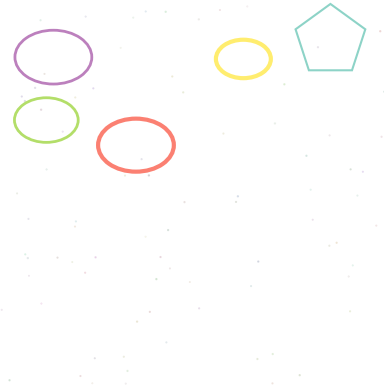[{"shape": "pentagon", "thickness": 1.5, "radius": 0.48, "center": [0.858, 0.894]}, {"shape": "oval", "thickness": 3, "radius": 0.49, "center": [0.353, 0.623]}, {"shape": "oval", "thickness": 2, "radius": 0.41, "center": [0.12, 0.688]}, {"shape": "oval", "thickness": 2, "radius": 0.5, "center": [0.139, 0.852]}, {"shape": "oval", "thickness": 3, "radius": 0.36, "center": [0.632, 0.847]}]